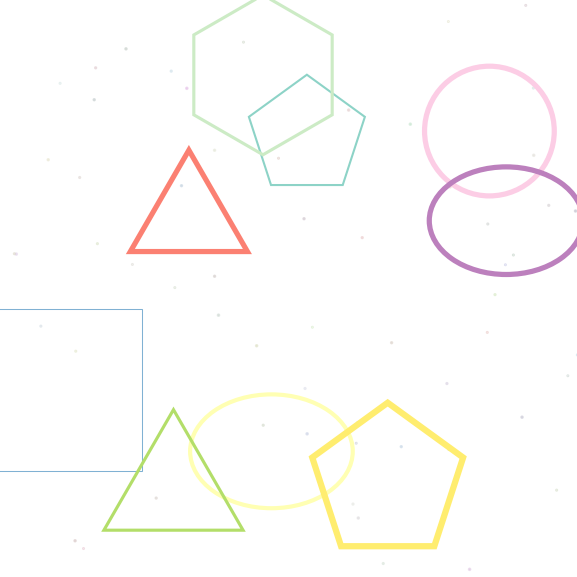[{"shape": "pentagon", "thickness": 1, "radius": 0.53, "center": [0.531, 0.764]}, {"shape": "oval", "thickness": 2, "radius": 0.7, "center": [0.47, 0.218]}, {"shape": "triangle", "thickness": 2.5, "radius": 0.59, "center": [0.327, 0.622]}, {"shape": "square", "thickness": 0.5, "radius": 0.7, "center": [0.106, 0.324]}, {"shape": "triangle", "thickness": 1.5, "radius": 0.7, "center": [0.3, 0.151]}, {"shape": "circle", "thickness": 2.5, "radius": 0.56, "center": [0.847, 0.772]}, {"shape": "oval", "thickness": 2.5, "radius": 0.67, "center": [0.876, 0.617]}, {"shape": "hexagon", "thickness": 1.5, "radius": 0.69, "center": [0.455, 0.869]}, {"shape": "pentagon", "thickness": 3, "radius": 0.69, "center": [0.671, 0.164]}]